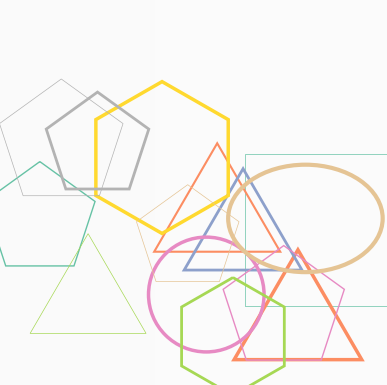[{"shape": "pentagon", "thickness": 1, "radius": 0.75, "center": [0.103, 0.43]}, {"shape": "square", "thickness": 0.5, "radius": 0.99, "center": [0.83, 0.402]}, {"shape": "triangle", "thickness": 2.5, "radius": 0.95, "center": [0.769, 0.161]}, {"shape": "triangle", "thickness": 1.5, "radius": 0.94, "center": [0.561, 0.44]}, {"shape": "triangle", "thickness": 2, "radius": 0.88, "center": [0.627, 0.386]}, {"shape": "circle", "thickness": 2.5, "radius": 0.75, "center": [0.532, 0.235]}, {"shape": "pentagon", "thickness": 1, "radius": 0.82, "center": [0.732, 0.198]}, {"shape": "triangle", "thickness": 0.5, "radius": 0.86, "center": [0.227, 0.22]}, {"shape": "hexagon", "thickness": 2, "radius": 0.77, "center": [0.601, 0.126]}, {"shape": "hexagon", "thickness": 2.5, "radius": 0.99, "center": [0.418, 0.591]}, {"shape": "oval", "thickness": 3, "radius": 1.0, "center": [0.788, 0.433]}, {"shape": "pentagon", "thickness": 0.5, "radius": 0.7, "center": [0.484, 0.381]}, {"shape": "pentagon", "thickness": 2, "radius": 0.7, "center": [0.252, 0.622]}, {"shape": "pentagon", "thickness": 0.5, "radius": 0.84, "center": [0.158, 0.627]}]